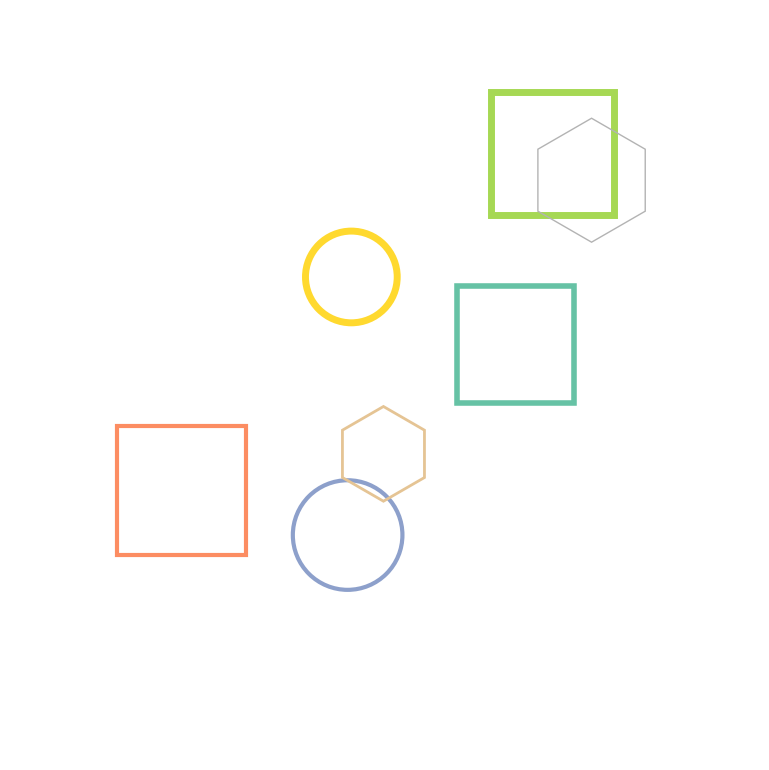[{"shape": "square", "thickness": 2, "radius": 0.38, "center": [0.669, 0.553]}, {"shape": "square", "thickness": 1.5, "radius": 0.42, "center": [0.235, 0.363]}, {"shape": "circle", "thickness": 1.5, "radius": 0.36, "center": [0.451, 0.305]}, {"shape": "square", "thickness": 2.5, "radius": 0.4, "center": [0.718, 0.801]}, {"shape": "circle", "thickness": 2.5, "radius": 0.3, "center": [0.456, 0.64]}, {"shape": "hexagon", "thickness": 1, "radius": 0.31, "center": [0.498, 0.411]}, {"shape": "hexagon", "thickness": 0.5, "radius": 0.4, "center": [0.768, 0.766]}]